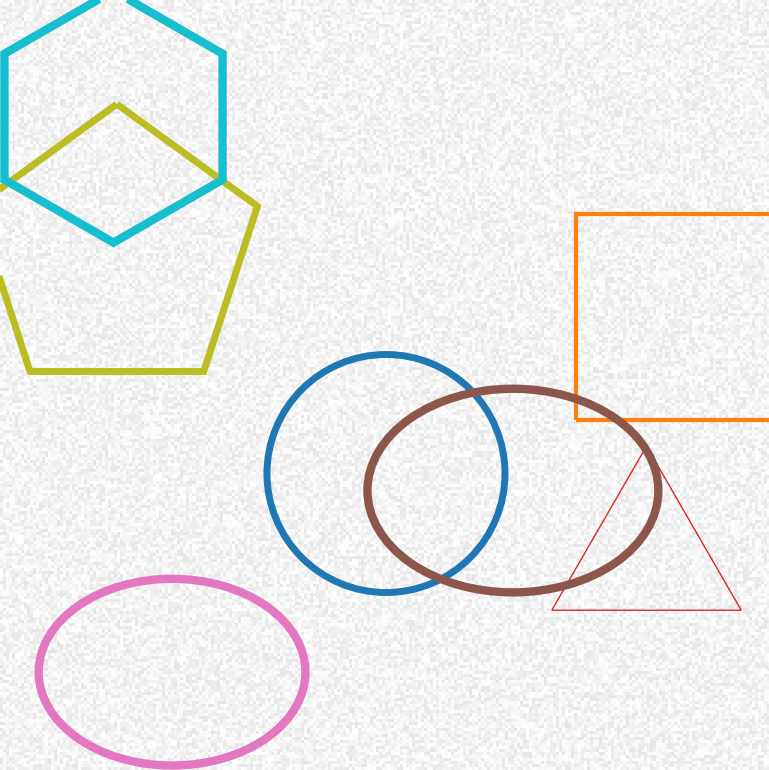[{"shape": "circle", "thickness": 2.5, "radius": 0.77, "center": [0.501, 0.385]}, {"shape": "square", "thickness": 1.5, "radius": 0.67, "center": [0.881, 0.588]}, {"shape": "triangle", "thickness": 0.5, "radius": 0.71, "center": [0.84, 0.279]}, {"shape": "oval", "thickness": 3, "radius": 0.94, "center": [0.666, 0.363]}, {"shape": "oval", "thickness": 3, "radius": 0.87, "center": [0.223, 0.127]}, {"shape": "pentagon", "thickness": 2.5, "radius": 0.96, "center": [0.152, 0.673]}, {"shape": "hexagon", "thickness": 3, "radius": 0.82, "center": [0.147, 0.848]}]